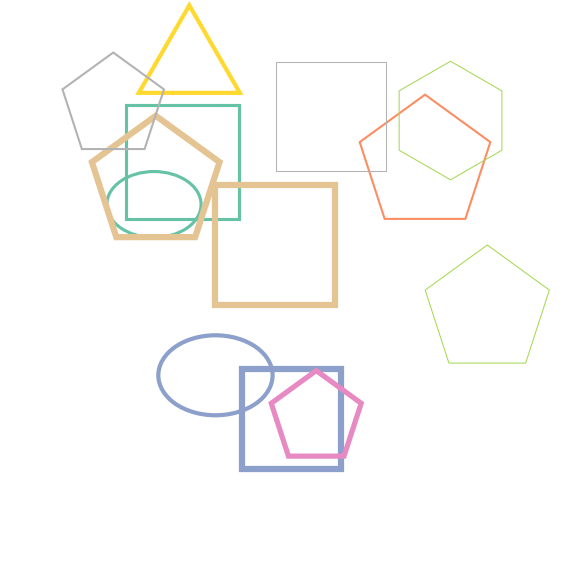[{"shape": "oval", "thickness": 1.5, "radius": 0.41, "center": [0.267, 0.645]}, {"shape": "square", "thickness": 1.5, "radius": 0.49, "center": [0.316, 0.719]}, {"shape": "pentagon", "thickness": 1, "radius": 0.59, "center": [0.736, 0.716]}, {"shape": "oval", "thickness": 2, "radius": 0.49, "center": [0.373, 0.349]}, {"shape": "square", "thickness": 3, "radius": 0.43, "center": [0.505, 0.274]}, {"shape": "pentagon", "thickness": 2.5, "radius": 0.41, "center": [0.548, 0.276]}, {"shape": "pentagon", "thickness": 0.5, "radius": 0.57, "center": [0.844, 0.462]}, {"shape": "hexagon", "thickness": 0.5, "radius": 0.51, "center": [0.78, 0.79]}, {"shape": "triangle", "thickness": 2, "radius": 0.51, "center": [0.328, 0.889]}, {"shape": "pentagon", "thickness": 3, "radius": 0.58, "center": [0.27, 0.682]}, {"shape": "square", "thickness": 3, "radius": 0.52, "center": [0.476, 0.576]}, {"shape": "pentagon", "thickness": 1, "radius": 0.46, "center": [0.196, 0.816]}, {"shape": "square", "thickness": 0.5, "radius": 0.47, "center": [0.573, 0.797]}]